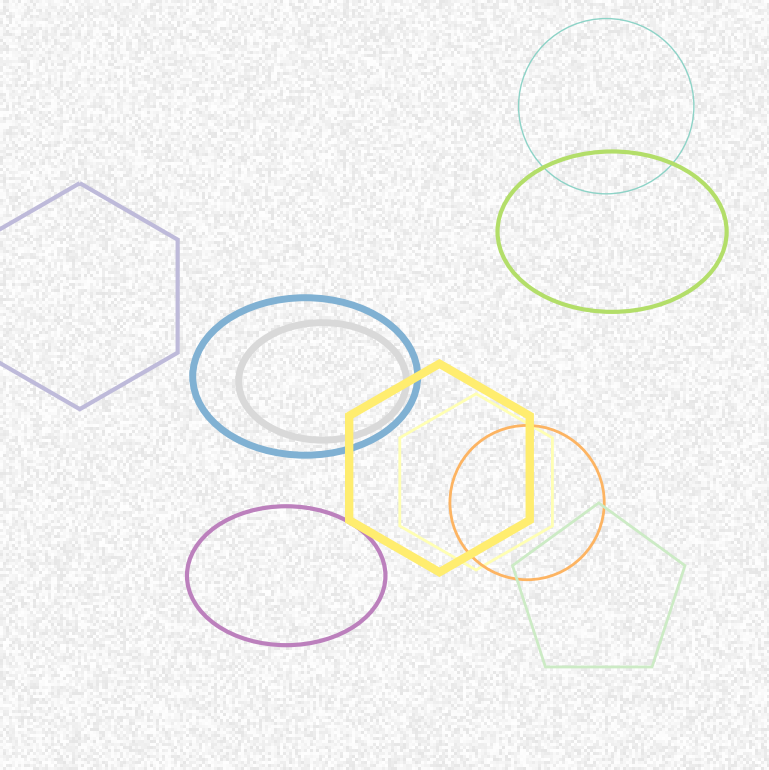[{"shape": "circle", "thickness": 0.5, "radius": 0.57, "center": [0.787, 0.862]}, {"shape": "hexagon", "thickness": 1, "radius": 0.57, "center": [0.618, 0.374]}, {"shape": "hexagon", "thickness": 1.5, "radius": 0.73, "center": [0.104, 0.615]}, {"shape": "oval", "thickness": 2.5, "radius": 0.73, "center": [0.396, 0.511]}, {"shape": "circle", "thickness": 1, "radius": 0.5, "center": [0.685, 0.347]}, {"shape": "oval", "thickness": 1.5, "radius": 0.74, "center": [0.795, 0.699]}, {"shape": "oval", "thickness": 2.5, "radius": 0.54, "center": [0.419, 0.505]}, {"shape": "oval", "thickness": 1.5, "radius": 0.64, "center": [0.372, 0.252]}, {"shape": "pentagon", "thickness": 1, "radius": 0.59, "center": [0.778, 0.229]}, {"shape": "hexagon", "thickness": 3, "radius": 0.68, "center": [0.571, 0.392]}]